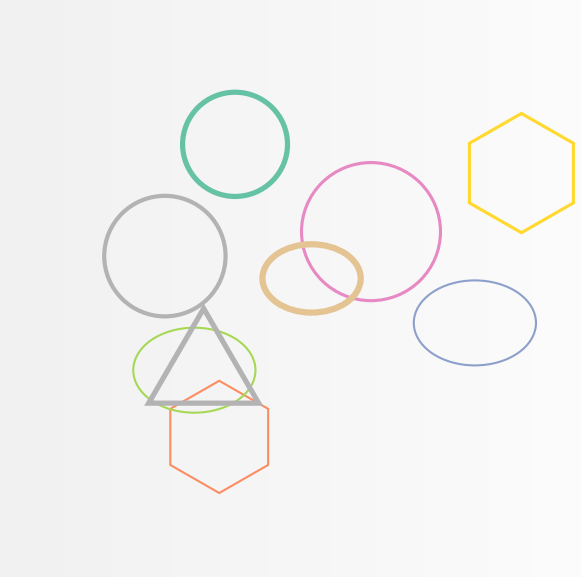[{"shape": "circle", "thickness": 2.5, "radius": 0.45, "center": [0.404, 0.749]}, {"shape": "hexagon", "thickness": 1, "radius": 0.49, "center": [0.377, 0.243]}, {"shape": "oval", "thickness": 1, "radius": 0.53, "center": [0.817, 0.44]}, {"shape": "circle", "thickness": 1.5, "radius": 0.6, "center": [0.638, 0.598]}, {"shape": "oval", "thickness": 1, "radius": 0.53, "center": [0.334, 0.358]}, {"shape": "hexagon", "thickness": 1.5, "radius": 0.52, "center": [0.897, 0.699]}, {"shape": "oval", "thickness": 3, "radius": 0.42, "center": [0.536, 0.517]}, {"shape": "circle", "thickness": 2, "radius": 0.52, "center": [0.284, 0.556]}, {"shape": "triangle", "thickness": 2.5, "radius": 0.55, "center": [0.35, 0.356]}]